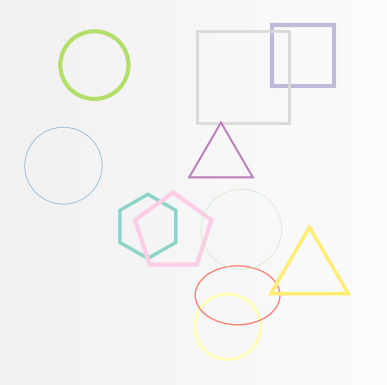[{"shape": "hexagon", "thickness": 2.5, "radius": 0.42, "center": [0.382, 0.412]}, {"shape": "circle", "thickness": 2, "radius": 0.42, "center": [0.588, 0.151]}, {"shape": "square", "thickness": 3, "radius": 0.4, "center": [0.782, 0.856]}, {"shape": "oval", "thickness": 1, "radius": 0.55, "center": [0.613, 0.233]}, {"shape": "circle", "thickness": 0.5, "radius": 0.5, "center": [0.164, 0.57]}, {"shape": "circle", "thickness": 3, "radius": 0.44, "center": [0.244, 0.831]}, {"shape": "pentagon", "thickness": 3, "radius": 0.52, "center": [0.447, 0.397]}, {"shape": "square", "thickness": 2, "radius": 0.59, "center": [0.626, 0.8]}, {"shape": "triangle", "thickness": 1.5, "radius": 0.47, "center": [0.57, 0.587]}, {"shape": "circle", "thickness": 0.5, "radius": 0.52, "center": [0.623, 0.404]}, {"shape": "triangle", "thickness": 2.5, "radius": 0.58, "center": [0.799, 0.295]}]